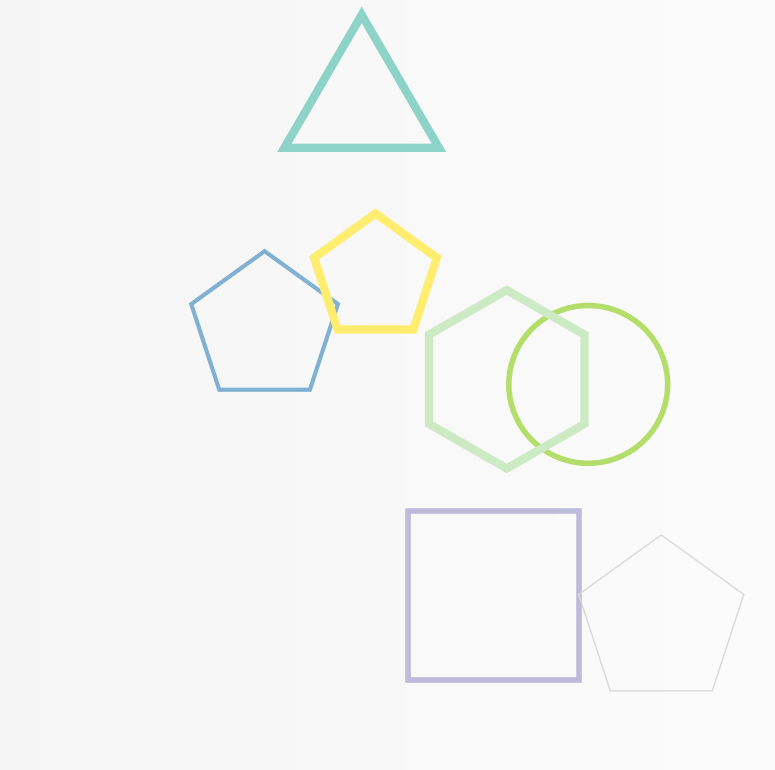[{"shape": "triangle", "thickness": 3, "radius": 0.58, "center": [0.467, 0.866]}, {"shape": "square", "thickness": 2, "radius": 0.55, "center": [0.637, 0.227]}, {"shape": "pentagon", "thickness": 1.5, "radius": 0.5, "center": [0.341, 0.574]}, {"shape": "circle", "thickness": 2, "radius": 0.51, "center": [0.759, 0.501]}, {"shape": "pentagon", "thickness": 0.5, "radius": 0.56, "center": [0.853, 0.193]}, {"shape": "hexagon", "thickness": 3, "radius": 0.58, "center": [0.654, 0.507]}, {"shape": "pentagon", "thickness": 3, "radius": 0.42, "center": [0.485, 0.64]}]